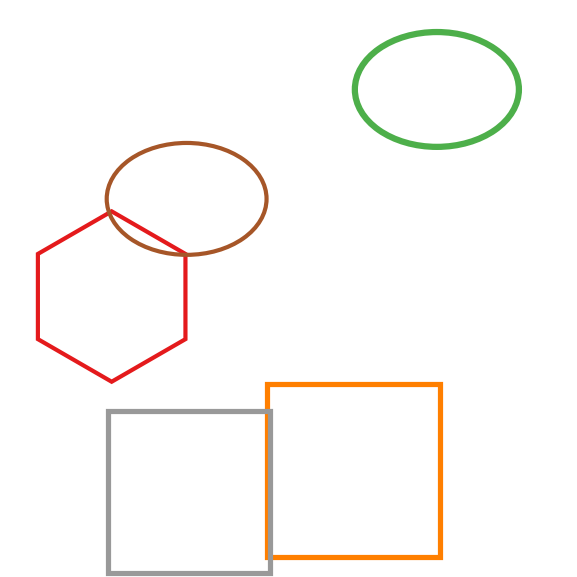[{"shape": "hexagon", "thickness": 2, "radius": 0.74, "center": [0.193, 0.486]}, {"shape": "oval", "thickness": 3, "radius": 0.71, "center": [0.757, 0.844]}, {"shape": "square", "thickness": 2.5, "radius": 0.75, "center": [0.612, 0.184]}, {"shape": "oval", "thickness": 2, "radius": 0.69, "center": [0.323, 0.655]}, {"shape": "square", "thickness": 2.5, "radius": 0.7, "center": [0.327, 0.147]}]